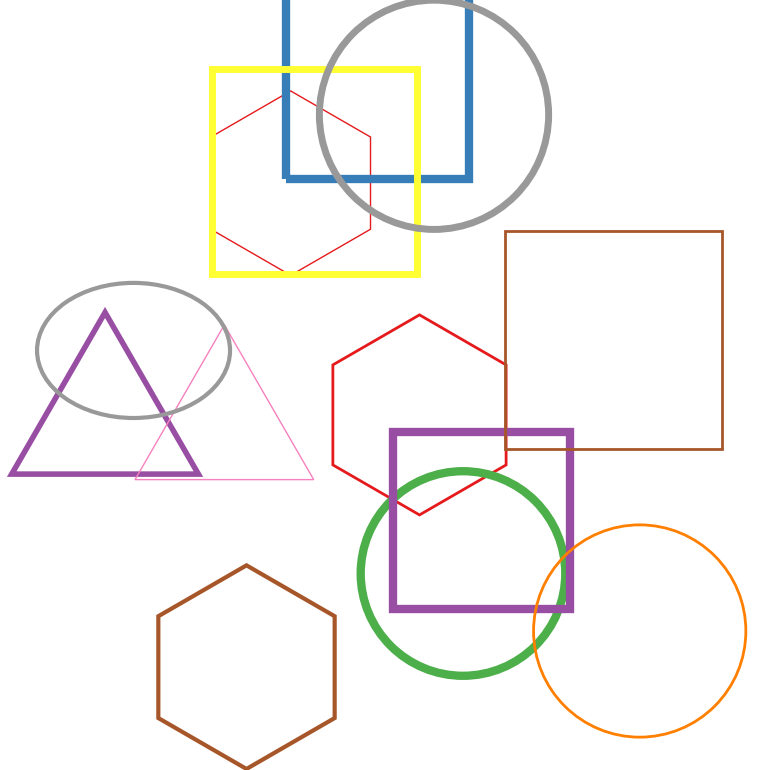[{"shape": "hexagon", "thickness": 1, "radius": 0.65, "center": [0.545, 0.461]}, {"shape": "hexagon", "thickness": 0.5, "radius": 0.6, "center": [0.377, 0.762]}, {"shape": "square", "thickness": 3, "radius": 0.6, "center": [0.491, 0.887]}, {"shape": "circle", "thickness": 3, "radius": 0.66, "center": [0.601, 0.255]}, {"shape": "square", "thickness": 3, "radius": 0.57, "center": [0.625, 0.325]}, {"shape": "triangle", "thickness": 2, "radius": 0.7, "center": [0.136, 0.454]}, {"shape": "circle", "thickness": 1, "radius": 0.69, "center": [0.831, 0.181]}, {"shape": "square", "thickness": 2.5, "radius": 0.66, "center": [0.408, 0.777]}, {"shape": "hexagon", "thickness": 1.5, "radius": 0.66, "center": [0.32, 0.134]}, {"shape": "square", "thickness": 1, "radius": 0.71, "center": [0.797, 0.558]}, {"shape": "triangle", "thickness": 0.5, "radius": 0.67, "center": [0.291, 0.444]}, {"shape": "oval", "thickness": 1.5, "radius": 0.63, "center": [0.173, 0.545]}, {"shape": "circle", "thickness": 2.5, "radius": 0.74, "center": [0.564, 0.851]}]